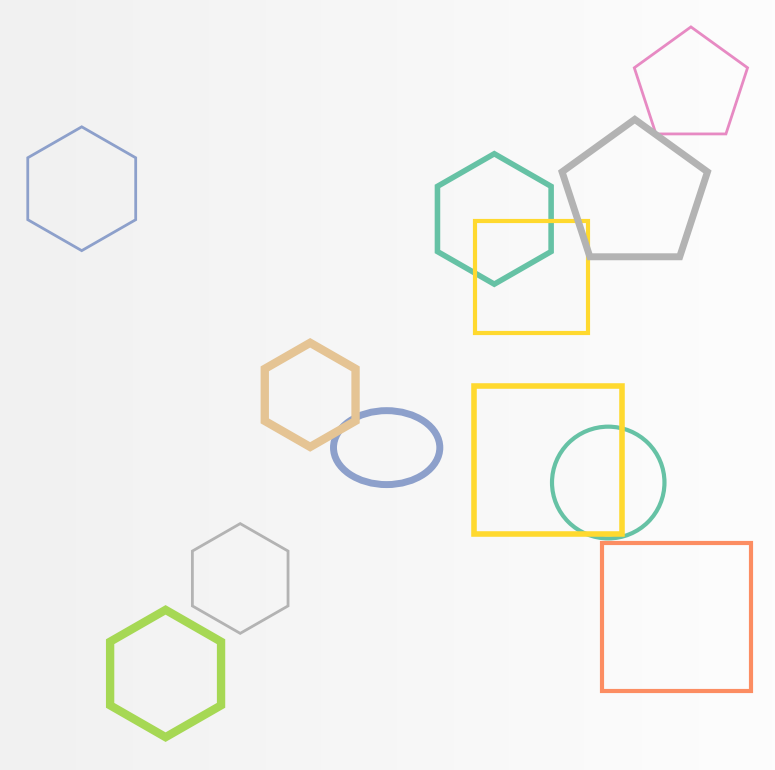[{"shape": "circle", "thickness": 1.5, "radius": 0.36, "center": [0.785, 0.373]}, {"shape": "hexagon", "thickness": 2, "radius": 0.42, "center": [0.638, 0.716]}, {"shape": "square", "thickness": 1.5, "radius": 0.48, "center": [0.873, 0.199]}, {"shape": "hexagon", "thickness": 1, "radius": 0.4, "center": [0.105, 0.755]}, {"shape": "oval", "thickness": 2.5, "radius": 0.34, "center": [0.499, 0.419]}, {"shape": "pentagon", "thickness": 1, "radius": 0.38, "center": [0.892, 0.888]}, {"shape": "hexagon", "thickness": 3, "radius": 0.41, "center": [0.214, 0.125]}, {"shape": "square", "thickness": 1.5, "radius": 0.36, "center": [0.686, 0.64]}, {"shape": "square", "thickness": 2, "radius": 0.48, "center": [0.707, 0.403]}, {"shape": "hexagon", "thickness": 3, "radius": 0.34, "center": [0.4, 0.487]}, {"shape": "pentagon", "thickness": 2.5, "radius": 0.49, "center": [0.819, 0.746]}, {"shape": "hexagon", "thickness": 1, "radius": 0.36, "center": [0.31, 0.249]}]